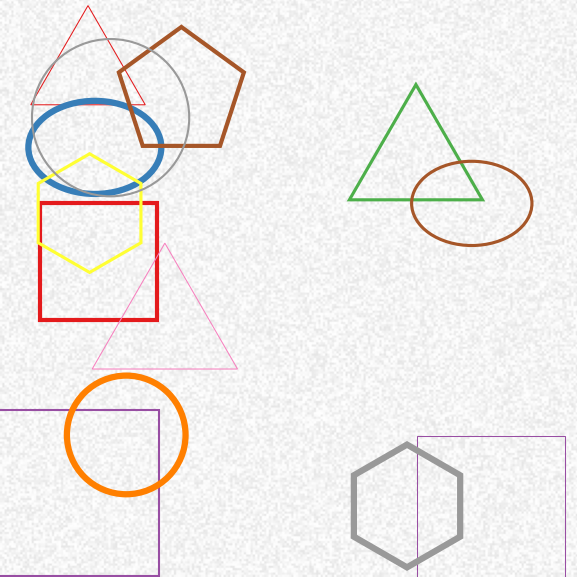[{"shape": "square", "thickness": 2, "radius": 0.51, "center": [0.171, 0.547]}, {"shape": "triangle", "thickness": 0.5, "radius": 0.57, "center": [0.152, 0.875]}, {"shape": "oval", "thickness": 3, "radius": 0.58, "center": [0.164, 0.744]}, {"shape": "triangle", "thickness": 1.5, "radius": 0.67, "center": [0.72, 0.72]}, {"shape": "square", "thickness": 0.5, "radius": 0.64, "center": [0.851, 0.116]}, {"shape": "square", "thickness": 1, "radius": 0.72, "center": [0.133, 0.146]}, {"shape": "circle", "thickness": 3, "radius": 0.51, "center": [0.219, 0.246]}, {"shape": "hexagon", "thickness": 1.5, "radius": 0.51, "center": [0.155, 0.63]}, {"shape": "pentagon", "thickness": 2, "radius": 0.57, "center": [0.314, 0.839]}, {"shape": "oval", "thickness": 1.5, "radius": 0.52, "center": [0.817, 0.647]}, {"shape": "triangle", "thickness": 0.5, "radius": 0.73, "center": [0.285, 0.433]}, {"shape": "hexagon", "thickness": 3, "radius": 0.53, "center": [0.705, 0.123]}, {"shape": "circle", "thickness": 1, "radius": 0.68, "center": [0.191, 0.795]}]